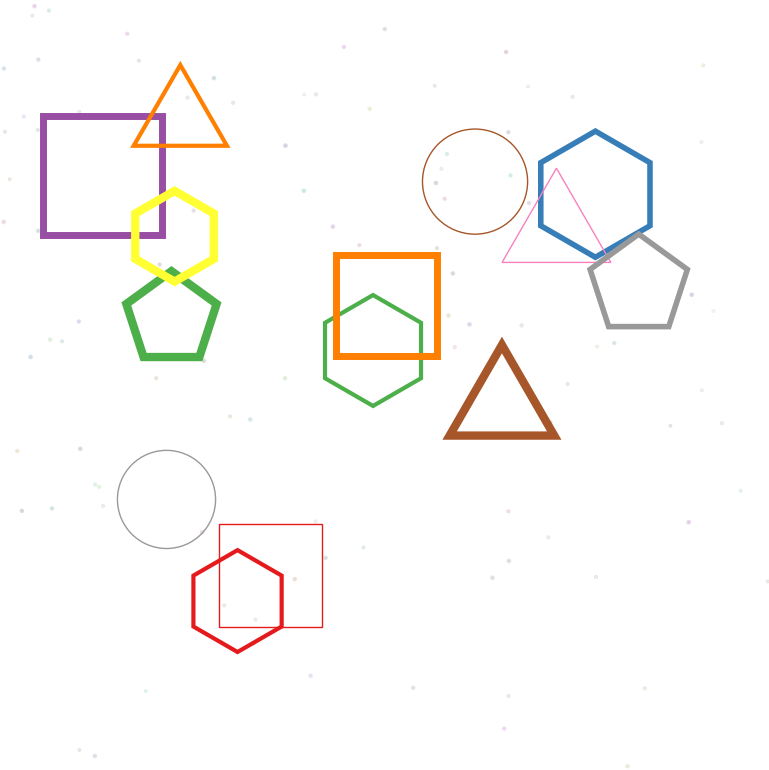[{"shape": "hexagon", "thickness": 1.5, "radius": 0.33, "center": [0.308, 0.219]}, {"shape": "square", "thickness": 0.5, "radius": 0.34, "center": [0.351, 0.253]}, {"shape": "hexagon", "thickness": 2, "radius": 0.41, "center": [0.773, 0.748]}, {"shape": "hexagon", "thickness": 1.5, "radius": 0.36, "center": [0.484, 0.545]}, {"shape": "pentagon", "thickness": 3, "radius": 0.31, "center": [0.223, 0.586]}, {"shape": "square", "thickness": 2.5, "radius": 0.39, "center": [0.133, 0.773]}, {"shape": "triangle", "thickness": 1.5, "radius": 0.35, "center": [0.234, 0.846]}, {"shape": "square", "thickness": 2.5, "radius": 0.33, "center": [0.502, 0.603]}, {"shape": "hexagon", "thickness": 3, "radius": 0.29, "center": [0.227, 0.693]}, {"shape": "circle", "thickness": 0.5, "radius": 0.34, "center": [0.617, 0.764]}, {"shape": "triangle", "thickness": 3, "radius": 0.39, "center": [0.652, 0.474]}, {"shape": "triangle", "thickness": 0.5, "radius": 0.41, "center": [0.723, 0.7]}, {"shape": "pentagon", "thickness": 2, "radius": 0.33, "center": [0.83, 0.63]}, {"shape": "circle", "thickness": 0.5, "radius": 0.32, "center": [0.216, 0.351]}]